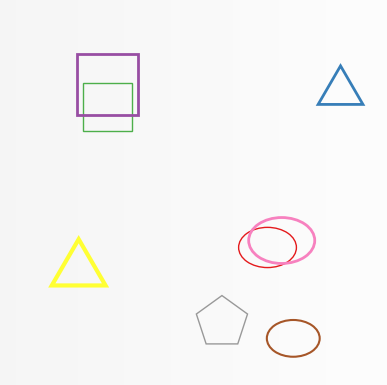[{"shape": "oval", "thickness": 1, "radius": 0.37, "center": [0.69, 0.357]}, {"shape": "triangle", "thickness": 2, "radius": 0.33, "center": [0.879, 0.762]}, {"shape": "square", "thickness": 1, "radius": 0.31, "center": [0.278, 0.723]}, {"shape": "square", "thickness": 2, "radius": 0.39, "center": [0.276, 0.781]}, {"shape": "triangle", "thickness": 3, "radius": 0.4, "center": [0.203, 0.299]}, {"shape": "oval", "thickness": 1.5, "radius": 0.34, "center": [0.757, 0.121]}, {"shape": "oval", "thickness": 2, "radius": 0.43, "center": [0.727, 0.375]}, {"shape": "pentagon", "thickness": 1, "radius": 0.35, "center": [0.573, 0.163]}]